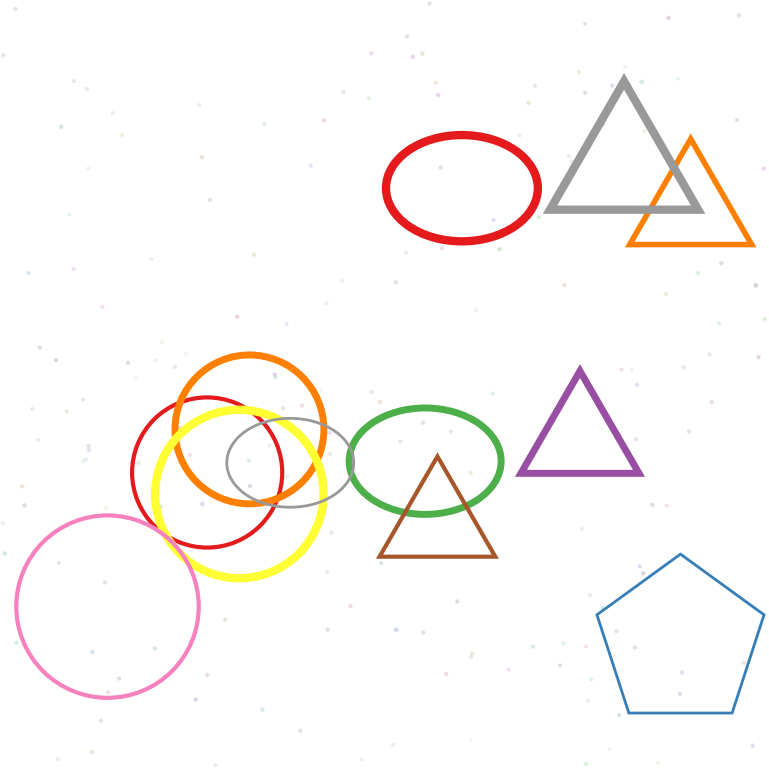[{"shape": "circle", "thickness": 1.5, "radius": 0.49, "center": [0.269, 0.386]}, {"shape": "oval", "thickness": 3, "radius": 0.49, "center": [0.6, 0.756]}, {"shape": "pentagon", "thickness": 1, "radius": 0.57, "center": [0.884, 0.166]}, {"shape": "oval", "thickness": 2.5, "radius": 0.49, "center": [0.552, 0.401]}, {"shape": "triangle", "thickness": 2.5, "radius": 0.44, "center": [0.753, 0.43]}, {"shape": "circle", "thickness": 2.5, "radius": 0.48, "center": [0.324, 0.442]}, {"shape": "triangle", "thickness": 2, "radius": 0.46, "center": [0.897, 0.728]}, {"shape": "circle", "thickness": 3, "radius": 0.55, "center": [0.311, 0.358]}, {"shape": "triangle", "thickness": 1.5, "radius": 0.43, "center": [0.568, 0.32]}, {"shape": "circle", "thickness": 1.5, "radius": 0.59, "center": [0.14, 0.212]}, {"shape": "triangle", "thickness": 3, "radius": 0.56, "center": [0.81, 0.783]}, {"shape": "oval", "thickness": 1, "radius": 0.41, "center": [0.377, 0.399]}]